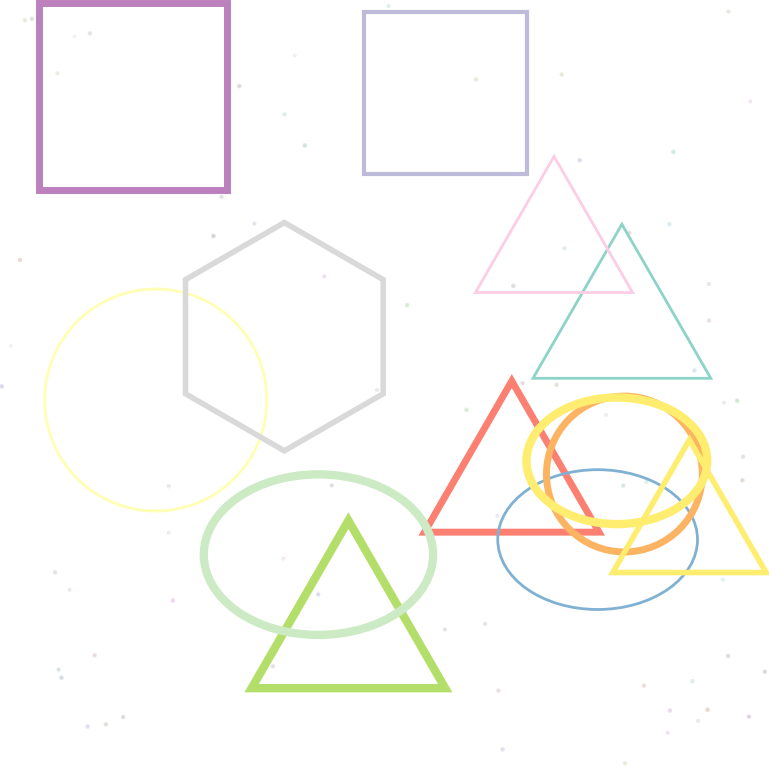[{"shape": "triangle", "thickness": 1, "radius": 0.67, "center": [0.808, 0.575]}, {"shape": "circle", "thickness": 1, "radius": 0.72, "center": [0.202, 0.48]}, {"shape": "square", "thickness": 1.5, "radius": 0.53, "center": [0.579, 0.879]}, {"shape": "triangle", "thickness": 2.5, "radius": 0.65, "center": [0.665, 0.374]}, {"shape": "oval", "thickness": 1, "radius": 0.65, "center": [0.776, 0.299]}, {"shape": "circle", "thickness": 2.5, "radius": 0.51, "center": [0.811, 0.384]}, {"shape": "triangle", "thickness": 3, "radius": 0.73, "center": [0.452, 0.179]}, {"shape": "triangle", "thickness": 1, "radius": 0.59, "center": [0.72, 0.679]}, {"shape": "hexagon", "thickness": 2, "radius": 0.74, "center": [0.369, 0.563]}, {"shape": "square", "thickness": 2.5, "radius": 0.61, "center": [0.173, 0.874]}, {"shape": "oval", "thickness": 3, "radius": 0.74, "center": [0.414, 0.28]}, {"shape": "oval", "thickness": 3, "radius": 0.59, "center": [0.801, 0.402]}, {"shape": "triangle", "thickness": 2, "radius": 0.57, "center": [0.895, 0.314]}]